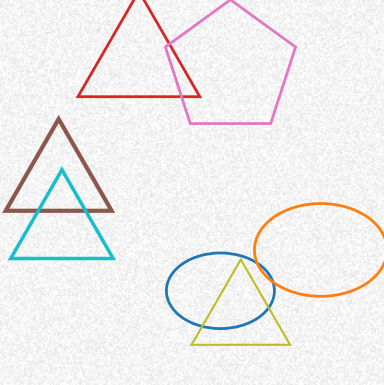[{"shape": "oval", "thickness": 2, "radius": 0.7, "center": [0.572, 0.245]}, {"shape": "oval", "thickness": 2, "radius": 0.86, "center": [0.833, 0.351]}, {"shape": "triangle", "thickness": 2, "radius": 0.91, "center": [0.361, 0.84]}, {"shape": "triangle", "thickness": 3, "radius": 0.79, "center": [0.152, 0.532]}, {"shape": "pentagon", "thickness": 2, "radius": 0.89, "center": [0.599, 0.823]}, {"shape": "triangle", "thickness": 1.5, "radius": 0.74, "center": [0.626, 0.178]}, {"shape": "triangle", "thickness": 2.5, "radius": 0.77, "center": [0.161, 0.405]}]